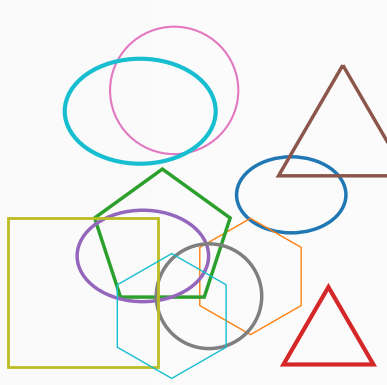[{"shape": "oval", "thickness": 2.5, "radius": 0.71, "center": [0.752, 0.494]}, {"shape": "hexagon", "thickness": 1, "radius": 0.76, "center": [0.646, 0.282]}, {"shape": "pentagon", "thickness": 2.5, "radius": 0.92, "center": [0.419, 0.377]}, {"shape": "triangle", "thickness": 3, "radius": 0.67, "center": [0.848, 0.12]}, {"shape": "oval", "thickness": 2.5, "radius": 0.85, "center": [0.369, 0.335]}, {"shape": "triangle", "thickness": 2.5, "radius": 0.96, "center": [0.885, 0.639]}, {"shape": "circle", "thickness": 1.5, "radius": 0.83, "center": [0.45, 0.765]}, {"shape": "circle", "thickness": 2.5, "radius": 0.68, "center": [0.539, 0.231]}, {"shape": "square", "thickness": 2, "radius": 0.97, "center": [0.215, 0.24]}, {"shape": "oval", "thickness": 3, "radius": 0.97, "center": [0.362, 0.711]}, {"shape": "hexagon", "thickness": 1, "radius": 0.81, "center": [0.443, 0.179]}]